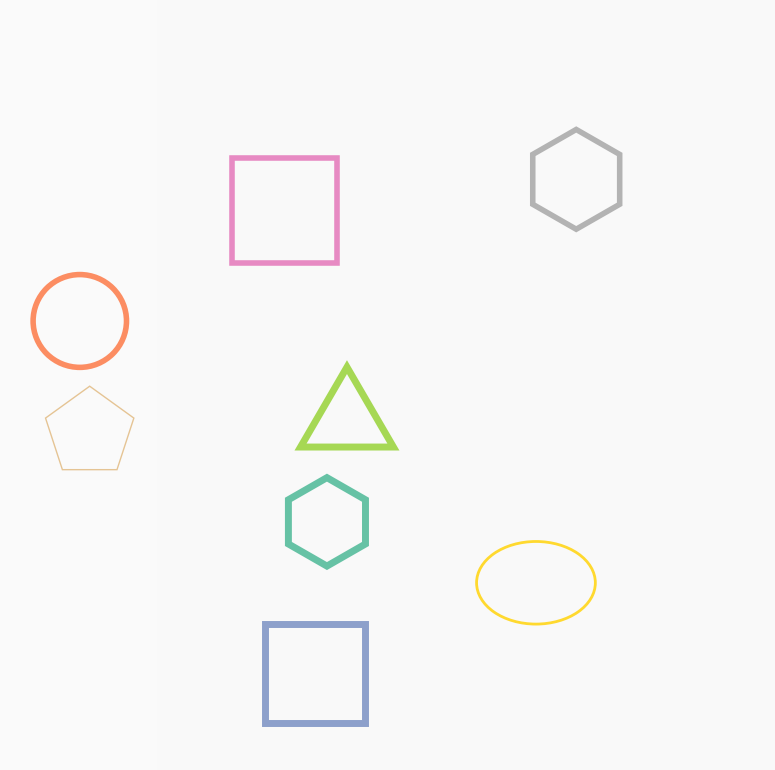[{"shape": "hexagon", "thickness": 2.5, "radius": 0.29, "center": [0.422, 0.322]}, {"shape": "circle", "thickness": 2, "radius": 0.3, "center": [0.103, 0.583]}, {"shape": "square", "thickness": 2.5, "radius": 0.32, "center": [0.407, 0.125]}, {"shape": "square", "thickness": 2, "radius": 0.34, "center": [0.367, 0.726]}, {"shape": "triangle", "thickness": 2.5, "radius": 0.35, "center": [0.448, 0.454]}, {"shape": "oval", "thickness": 1, "radius": 0.38, "center": [0.692, 0.243]}, {"shape": "pentagon", "thickness": 0.5, "radius": 0.3, "center": [0.116, 0.439]}, {"shape": "hexagon", "thickness": 2, "radius": 0.32, "center": [0.744, 0.767]}]